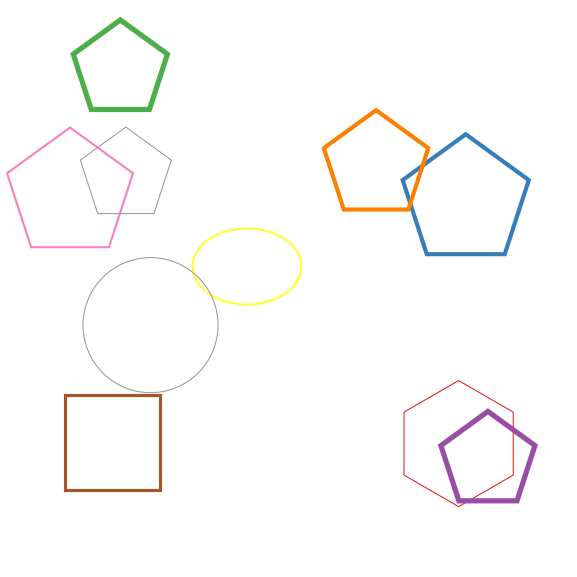[{"shape": "hexagon", "thickness": 0.5, "radius": 0.55, "center": [0.794, 0.231]}, {"shape": "pentagon", "thickness": 2, "radius": 0.57, "center": [0.806, 0.652]}, {"shape": "pentagon", "thickness": 2.5, "radius": 0.43, "center": [0.208, 0.879]}, {"shape": "pentagon", "thickness": 2.5, "radius": 0.43, "center": [0.845, 0.201]}, {"shape": "pentagon", "thickness": 2, "radius": 0.48, "center": [0.651, 0.713]}, {"shape": "oval", "thickness": 1, "radius": 0.47, "center": [0.428, 0.538]}, {"shape": "square", "thickness": 1.5, "radius": 0.41, "center": [0.194, 0.233]}, {"shape": "pentagon", "thickness": 1, "radius": 0.57, "center": [0.121, 0.664]}, {"shape": "pentagon", "thickness": 0.5, "radius": 0.41, "center": [0.218, 0.696]}, {"shape": "circle", "thickness": 0.5, "radius": 0.58, "center": [0.261, 0.436]}]